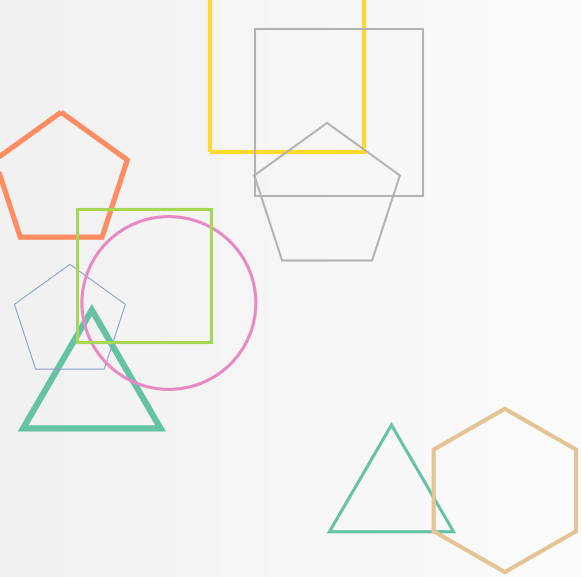[{"shape": "triangle", "thickness": 1.5, "radius": 0.62, "center": [0.674, 0.14]}, {"shape": "triangle", "thickness": 3, "radius": 0.68, "center": [0.158, 0.326]}, {"shape": "pentagon", "thickness": 2.5, "radius": 0.6, "center": [0.105, 0.685]}, {"shape": "pentagon", "thickness": 0.5, "radius": 0.5, "center": [0.12, 0.441]}, {"shape": "circle", "thickness": 1.5, "radius": 0.75, "center": [0.291, 0.474]}, {"shape": "square", "thickness": 1.5, "radius": 0.58, "center": [0.248, 0.522]}, {"shape": "square", "thickness": 2, "radius": 0.66, "center": [0.494, 0.869]}, {"shape": "hexagon", "thickness": 2, "radius": 0.71, "center": [0.869, 0.15]}, {"shape": "square", "thickness": 1, "radius": 0.72, "center": [0.582, 0.805]}, {"shape": "pentagon", "thickness": 1, "radius": 0.66, "center": [0.563, 0.655]}]